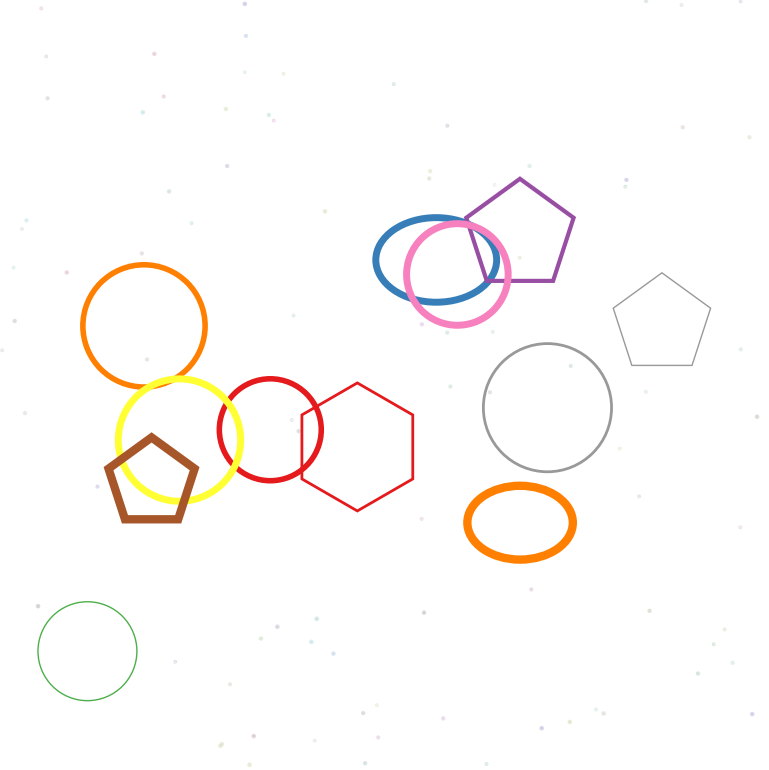[{"shape": "circle", "thickness": 2, "radius": 0.33, "center": [0.351, 0.442]}, {"shape": "hexagon", "thickness": 1, "radius": 0.42, "center": [0.464, 0.42]}, {"shape": "oval", "thickness": 2.5, "radius": 0.39, "center": [0.567, 0.662]}, {"shape": "circle", "thickness": 0.5, "radius": 0.32, "center": [0.114, 0.154]}, {"shape": "pentagon", "thickness": 1.5, "radius": 0.37, "center": [0.675, 0.695]}, {"shape": "circle", "thickness": 2, "radius": 0.4, "center": [0.187, 0.577]}, {"shape": "oval", "thickness": 3, "radius": 0.34, "center": [0.675, 0.321]}, {"shape": "circle", "thickness": 2.5, "radius": 0.4, "center": [0.233, 0.428]}, {"shape": "pentagon", "thickness": 3, "radius": 0.29, "center": [0.197, 0.373]}, {"shape": "circle", "thickness": 2.5, "radius": 0.33, "center": [0.594, 0.644]}, {"shape": "pentagon", "thickness": 0.5, "radius": 0.33, "center": [0.86, 0.579]}, {"shape": "circle", "thickness": 1, "radius": 0.42, "center": [0.711, 0.471]}]